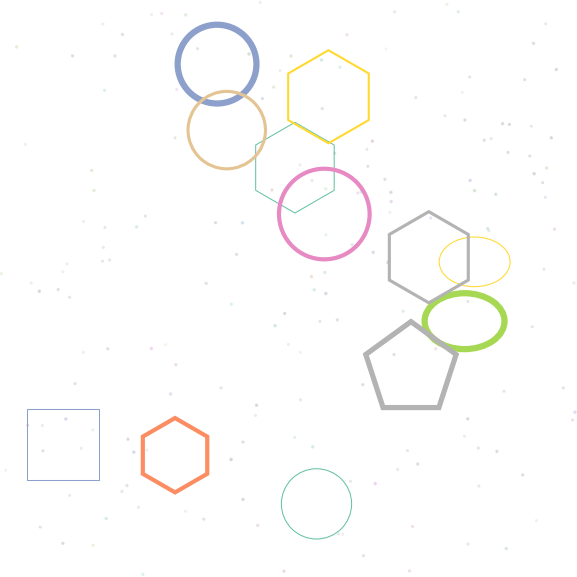[{"shape": "circle", "thickness": 0.5, "radius": 0.3, "center": [0.548, 0.127]}, {"shape": "hexagon", "thickness": 0.5, "radius": 0.39, "center": [0.511, 0.709]}, {"shape": "hexagon", "thickness": 2, "radius": 0.32, "center": [0.303, 0.211]}, {"shape": "circle", "thickness": 3, "radius": 0.34, "center": [0.376, 0.888]}, {"shape": "square", "thickness": 0.5, "radius": 0.31, "center": [0.109, 0.229]}, {"shape": "circle", "thickness": 2, "radius": 0.39, "center": [0.562, 0.629]}, {"shape": "oval", "thickness": 3, "radius": 0.35, "center": [0.804, 0.443]}, {"shape": "hexagon", "thickness": 1, "radius": 0.4, "center": [0.569, 0.832]}, {"shape": "oval", "thickness": 0.5, "radius": 0.31, "center": [0.822, 0.546]}, {"shape": "circle", "thickness": 1.5, "radius": 0.34, "center": [0.393, 0.774]}, {"shape": "pentagon", "thickness": 2.5, "radius": 0.41, "center": [0.712, 0.36]}, {"shape": "hexagon", "thickness": 1.5, "radius": 0.39, "center": [0.743, 0.554]}]